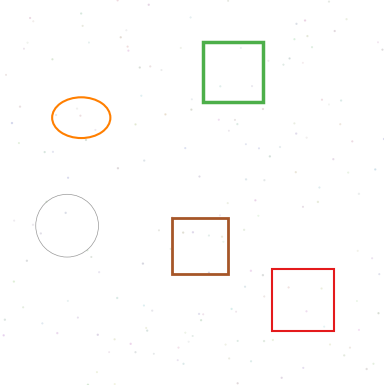[{"shape": "square", "thickness": 1.5, "radius": 0.4, "center": [0.786, 0.221]}, {"shape": "square", "thickness": 2.5, "radius": 0.39, "center": [0.606, 0.814]}, {"shape": "oval", "thickness": 1.5, "radius": 0.38, "center": [0.211, 0.694]}, {"shape": "square", "thickness": 2, "radius": 0.36, "center": [0.521, 0.362]}, {"shape": "circle", "thickness": 0.5, "radius": 0.41, "center": [0.174, 0.414]}]